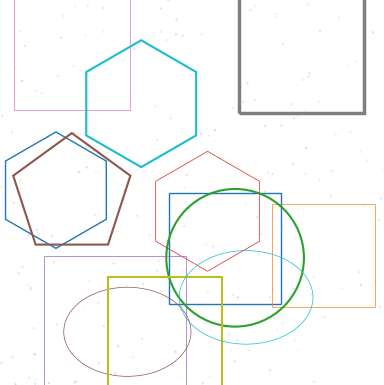[{"shape": "square", "thickness": 1, "radius": 0.72, "center": [0.584, 0.355]}, {"shape": "hexagon", "thickness": 1, "radius": 0.76, "center": [0.145, 0.506]}, {"shape": "square", "thickness": 0.5, "radius": 0.67, "center": [0.841, 0.337]}, {"shape": "circle", "thickness": 1.5, "radius": 0.89, "center": [0.611, 0.33]}, {"shape": "hexagon", "thickness": 0.5, "radius": 0.78, "center": [0.539, 0.451]}, {"shape": "square", "thickness": 0.5, "radius": 0.93, "center": [0.298, 0.149]}, {"shape": "pentagon", "thickness": 1.5, "radius": 0.8, "center": [0.187, 0.494]}, {"shape": "oval", "thickness": 0.5, "radius": 0.83, "center": [0.331, 0.138]}, {"shape": "square", "thickness": 0.5, "radius": 0.76, "center": [0.187, 0.866]}, {"shape": "square", "thickness": 2.5, "radius": 0.81, "center": [0.783, 0.87]}, {"shape": "square", "thickness": 1.5, "radius": 0.74, "center": [0.429, 0.133]}, {"shape": "oval", "thickness": 0.5, "radius": 0.87, "center": [0.639, 0.228]}, {"shape": "hexagon", "thickness": 1.5, "radius": 0.82, "center": [0.367, 0.731]}]